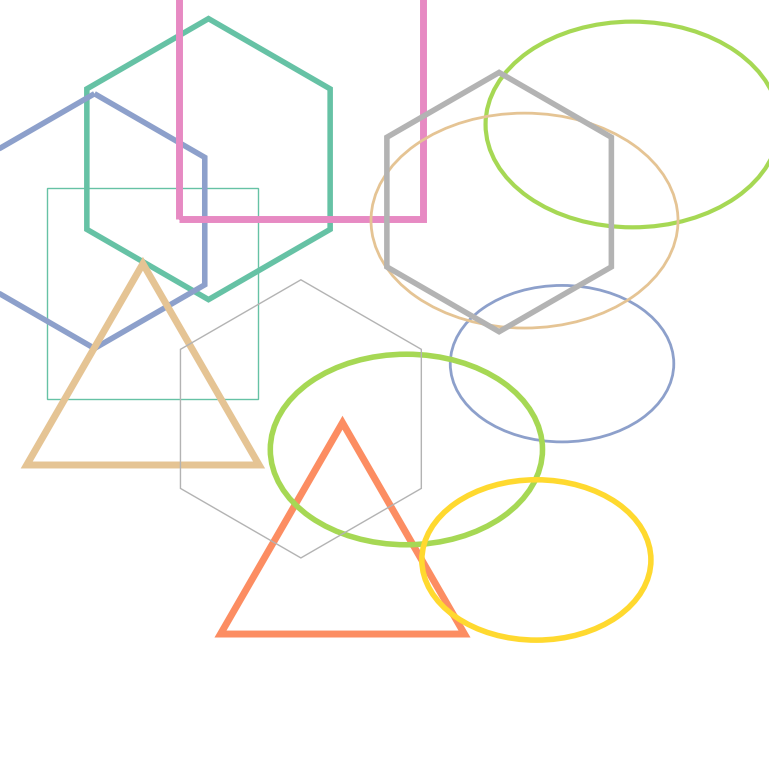[{"shape": "hexagon", "thickness": 2, "radius": 0.91, "center": [0.271, 0.793]}, {"shape": "square", "thickness": 0.5, "radius": 0.69, "center": [0.198, 0.619]}, {"shape": "triangle", "thickness": 2.5, "radius": 0.91, "center": [0.445, 0.268]}, {"shape": "hexagon", "thickness": 2, "radius": 0.83, "center": [0.123, 0.713]}, {"shape": "oval", "thickness": 1, "radius": 0.73, "center": [0.73, 0.528]}, {"shape": "square", "thickness": 2.5, "radius": 0.79, "center": [0.391, 0.874]}, {"shape": "oval", "thickness": 2, "radius": 0.88, "center": [0.528, 0.416]}, {"shape": "oval", "thickness": 1.5, "radius": 0.95, "center": [0.821, 0.838]}, {"shape": "oval", "thickness": 2, "radius": 0.74, "center": [0.697, 0.273]}, {"shape": "triangle", "thickness": 2.5, "radius": 0.87, "center": [0.186, 0.483]}, {"shape": "oval", "thickness": 1, "radius": 1.0, "center": [0.681, 0.714]}, {"shape": "hexagon", "thickness": 2, "radius": 0.84, "center": [0.648, 0.738]}, {"shape": "hexagon", "thickness": 0.5, "radius": 0.9, "center": [0.391, 0.456]}]